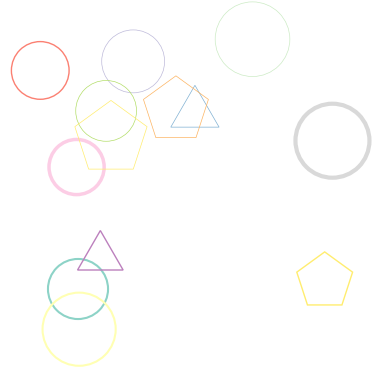[{"shape": "circle", "thickness": 1.5, "radius": 0.39, "center": [0.203, 0.249]}, {"shape": "circle", "thickness": 1.5, "radius": 0.47, "center": [0.206, 0.145]}, {"shape": "circle", "thickness": 0.5, "radius": 0.41, "center": [0.346, 0.841]}, {"shape": "circle", "thickness": 1, "radius": 0.37, "center": [0.105, 0.817]}, {"shape": "triangle", "thickness": 0.5, "radius": 0.36, "center": [0.506, 0.706]}, {"shape": "pentagon", "thickness": 0.5, "radius": 0.44, "center": [0.457, 0.714]}, {"shape": "circle", "thickness": 0.5, "radius": 0.39, "center": [0.276, 0.712]}, {"shape": "circle", "thickness": 2.5, "radius": 0.36, "center": [0.199, 0.566]}, {"shape": "circle", "thickness": 3, "radius": 0.48, "center": [0.864, 0.635]}, {"shape": "triangle", "thickness": 1, "radius": 0.34, "center": [0.261, 0.333]}, {"shape": "circle", "thickness": 0.5, "radius": 0.48, "center": [0.656, 0.898]}, {"shape": "pentagon", "thickness": 0.5, "radius": 0.49, "center": [0.288, 0.641]}, {"shape": "pentagon", "thickness": 1, "radius": 0.38, "center": [0.843, 0.27]}]